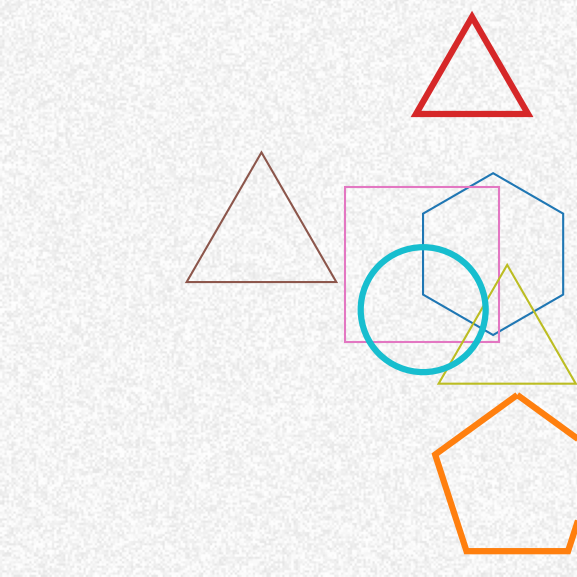[{"shape": "hexagon", "thickness": 1, "radius": 0.7, "center": [0.854, 0.559]}, {"shape": "pentagon", "thickness": 3, "radius": 0.75, "center": [0.896, 0.166]}, {"shape": "triangle", "thickness": 3, "radius": 0.56, "center": [0.817, 0.858]}, {"shape": "triangle", "thickness": 1, "radius": 0.75, "center": [0.453, 0.586]}, {"shape": "square", "thickness": 1, "radius": 0.67, "center": [0.73, 0.541]}, {"shape": "triangle", "thickness": 1, "radius": 0.69, "center": [0.878, 0.403]}, {"shape": "circle", "thickness": 3, "radius": 0.54, "center": [0.733, 0.463]}]